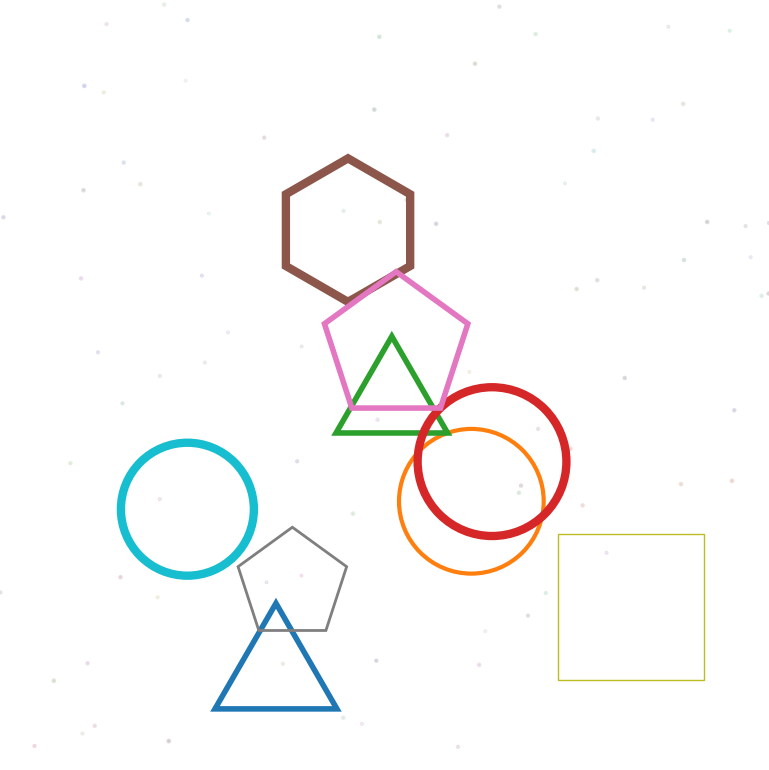[{"shape": "triangle", "thickness": 2, "radius": 0.46, "center": [0.358, 0.125]}, {"shape": "circle", "thickness": 1.5, "radius": 0.47, "center": [0.612, 0.349]}, {"shape": "triangle", "thickness": 2, "radius": 0.42, "center": [0.509, 0.48]}, {"shape": "circle", "thickness": 3, "radius": 0.48, "center": [0.639, 0.4]}, {"shape": "hexagon", "thickness": 3, "radius": 0.47, "center": [0.452, 0.701]}, {"shape": "pentagon", "thickness": 2, "radius": 0.49, "center": [0.514, 0.549]}, {"shape": "pentagon", "thickness": 1, "radius": 0.37, "center": [0.38, 0.241]}, {"shape": "square", "thickness": 0.5, "radius": 0.47, "center": [0.819, 0.212]}, {"shape": "circle", "thickness": 3, "radius": 0.43, "center": [0.243, 0.339]}]